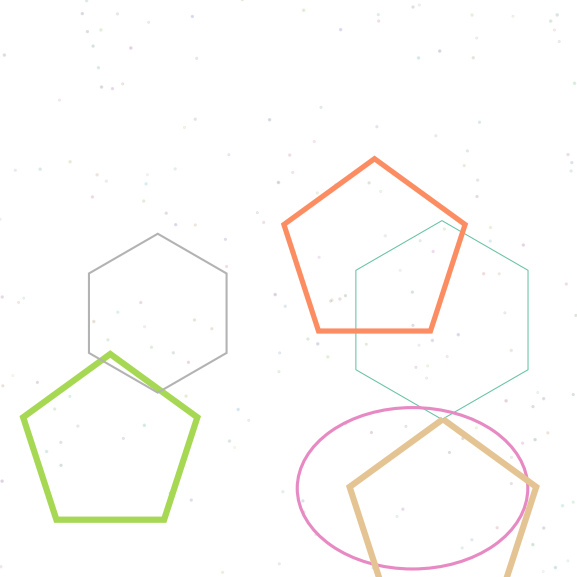[{"shape": "hexagon", "thickness": 0.5, "radius": 0.86, "center": [0.765, 0.445]}, {"shape": "pentagon", "thickness": 2.5, "radius": 0.82, "center": [0.648, 0.559]}, {"shape": "oval", "thickness": 1.5, "radius": 1.0, "center": [0.714, 0.154]}, {"shape": "pentagon", "thickness": 3, "radius": 0.79, "center": [0.191, 0.228]}, {"shape": "pentagon", "thickness": 3, "radius": 0.85, "center": [0.767, 0.103]}, {"shape": "hexagon", "thickness": 1, "radius": 0.69, "center": [0.273, 0.457]}]